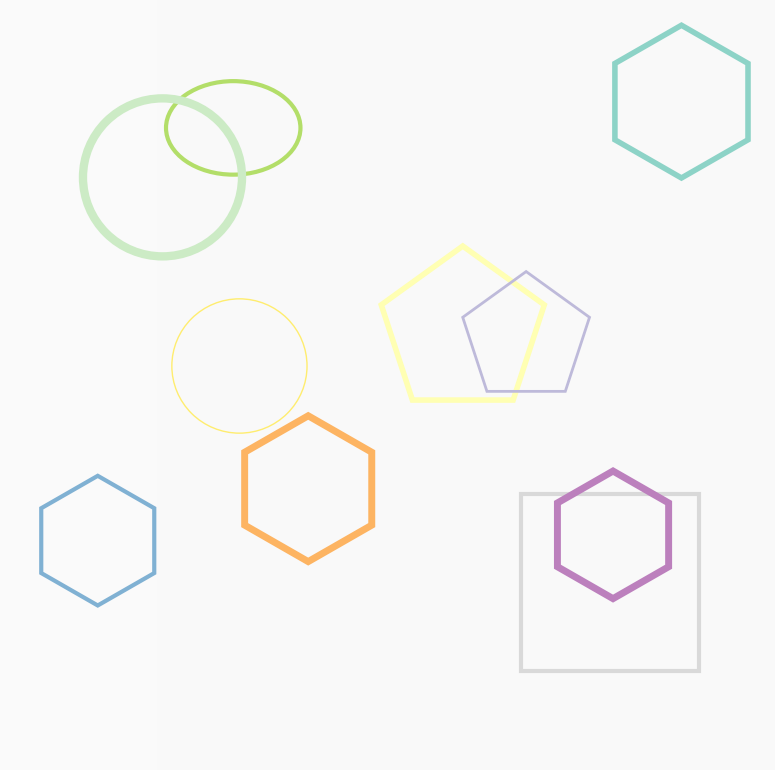[{"shape": "hexagon", "thickness": 2, "radius": 0.5, "center": [0.879, 0.868]}, {"shape": "pentagon", "thickness": 2, "radius": 0.55, "center": [0.597, 0.57]}, {"shape": "pentagon", "thickness": 1, "radius": 0.43, "center": [0.679, 0.561]}, {"shape": "hexagon", "thickness": 1.5, "radius": 0.42, "center": [0.126, 0.298]}, {"shape": "hexagon", "thickness": 2.5, "radius": 0.47, "center": [0.398, 0.365]}, {"shape": "oval", "thickness": 1.5, "radius": 0.43, "center": [0.301, 0.834]}, {"shape": "square", "thickness": 1.5, "radius": 0.57, "center": [0.787, 0.243]}, {"shape": "hexagon", "thickness": 2.5, "radius": 0.41, "center": [0.791, 0.305]}, {"shape": "circle", "thickness": 3, "radius": 0.51, "center": [0.21, 0.77]}, {"shape": "circle", "thickness": 0.5, "radius": 0.44, "center": [0.309, 0.525]}]